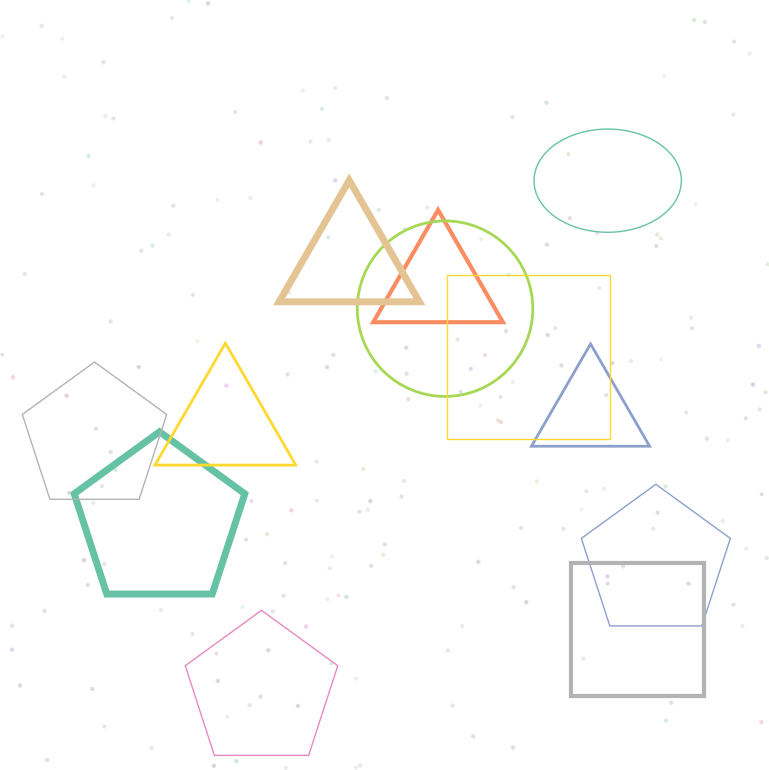[{"shape": "pentagon", "thickness": 2.5, "radius": 0.58, "center": [0.207, 0.323]}, {"shape": "oval", "thickness": 0.5, "radius": 0.48, "center": [0.789, 0.765]}, {"shape": "triangle", "thickness": 1.5, "radius": 0.49, "center": [0.569, 0.63]}, {"shape": "pentagon", "thickness": 0.5, "radius": 0.51, "center": [0.852, 0.269]}, {"shape": "triangle", "thickness": 1, "radius": 0.44, "center": [0.767, 0.465]}, {"shape": "pentagon", "thickness": 0.5, "radius": 0.52, "center": [0.34, 0.103]}, {"shape": "circle", "thickness": 1, "radius": 0.57, "center": [0.578, 0.599]}, {"shape": "triangle", "thickness": 1, "radius": 0.53, "center": [0.293, 0.449]}, {"shape": "square", "thickness": 0.5, "radius": 0.53, "center": [0.687, 0.536]}, {"shape": "triangle", "thickness": 2.5, "radius": 0.53, "center": [0.454, 0.661]}, {"shape": "square", "thickness": 1.5, "radius": 0.43, "center": [0.828, 0.182]}, {"shape": "pentagon", "thickness": 0.5, "radius": 0.49, "center": [0.123, 0.431]}]